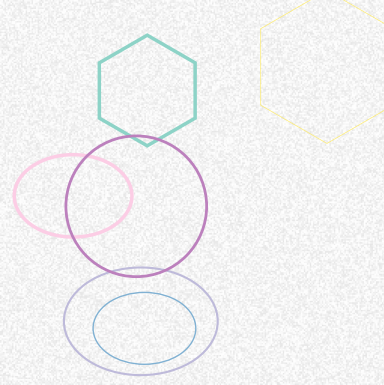[{"shape": "hexagon", "thickness": 2.5, "radius": 0.72, "center": [0.382, 0.765]}, {"shape": "oval", "thickness": 1.5, "radius": 1.0, "center": [0.366, 0.165]}, {"shape": "oval", "thickness": 1, "radius": 0.67, "center": [0.375, 0.147]}, {"shape": "oval", "thickness": 2.5, "radius": 0.76, "center": [0.19, 0.491]}, {"shape": "circle", "thickness": 2, "radius": 0.91, "center": [0.354, 0.464]}, {"shape": "hexagon", "thickness": 0.5, "radius": 0.99, "center": [0.849, 0.826]}]